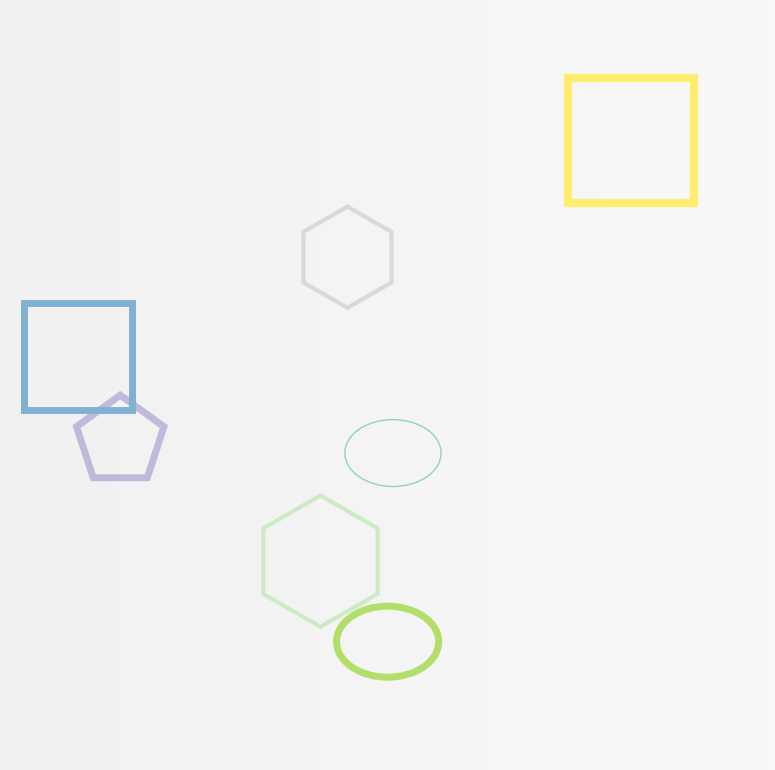[{"shape": "oval", "thickness": 0.5, "radius": 0.31, "center": [0.507, 0.412]}, {"shape": "pentagon", "thickness": 2.5, "radius": 0.3, "center": [0.155, 0.428]}, {"shape": "square", "thickness": 2.5, "radius": 0.35, "center": [0.101, 0.537]}, {"shape": "oval", "thickness": 2.5, "radius": 0.33, "center": [0.5, 0.167]}, {"shape": "hexagon", "thickness": 1.5, "radius": 0.33, "center": [0.448, 0.666]}, {"shape": "hexagon", "thickness": 1.5, "radius": 0.43, "center": [0.414, 0.271]}, {"shape": "square", "thickness": 3, "radius": 0.4, "center": [0.814, 0.818]}]